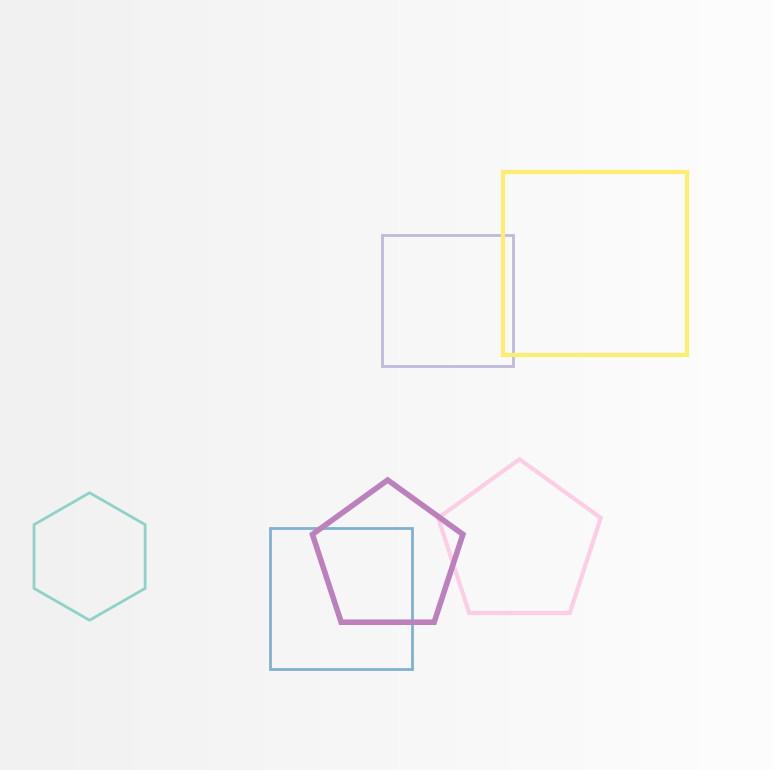[{"shape": "hexagon", "thickness": 1, "radius": 0.41, "center": [0.116, 0.277]}, {"shape": "square", "thickness": 1, "radius": 0.42, "center": [0.577, 0.61]}, {"shape": "square", "thickness": 1, "radius": 0.46, "center": [0.44, 0.223]}, {"shape": "pentagon", "thickness": 1.5, "radius": 0.55, "center": [0.67, 0.293]}, {"shape": "pentagon", "thickness": 2, "radius": 0.51, "center": [0.5, 0.274]}, {"shape": "square", "thickness": 1.5, "radius": 0.59, "center": [0.767, 0.658]}]